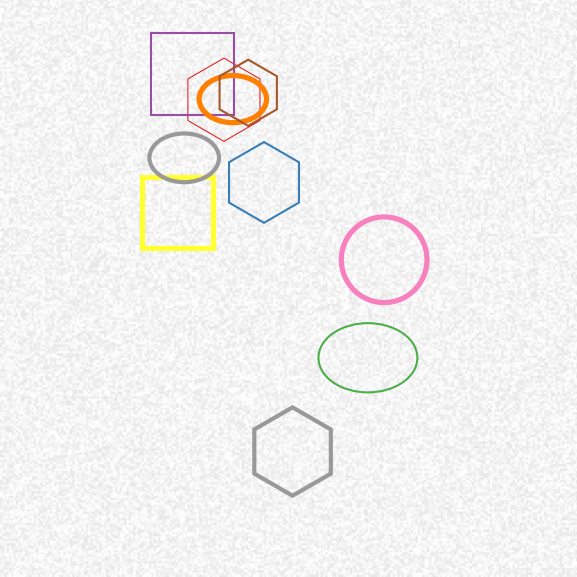[{"shape": "hexagon", "thickness": 0.5, "radius": 0.36, "center": [0.388, 0.826]}, {"shape": "hexagon", "thickness": 1, "radius": 0.35, "center": [0.457, 0.683]}, {"shape": "oval", "thickness": 1, "radius": 0.43, "center": [0.637, 0.38]}, {"shape": "square", "thickness": 1, "radius": 0.36, "center": [0.334, 0.871]}, {"shape": "oval", "thickness": 2.5, "radius": 0.29, "center": [0.403, 0.828]}, {"shape": "square", "thickness": 2.5, "radius": 0.31, "center": [0.308, 0.632]}, {"shape": "hexagon", "thickness": 1, "radius": 0.29, "center": [0.43, 0.839]}, {"shape": "circle", "thickness": 2.5, "radius": 0.37, "center": [0.665, 0.549]}, {"shape": "oval", "thickness": 2, "radius": 0.3, "center": [0.319, 0.726]}, {"shape": "hexagon", "thickness": 2, "radius": 0.38, "center": [0.507, 0.217]}]